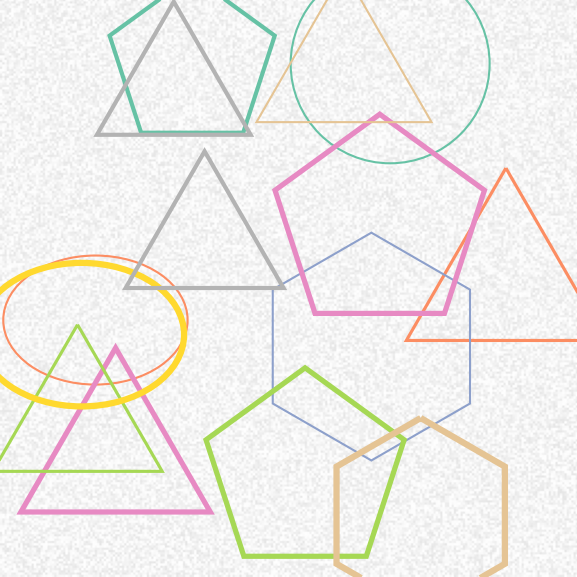[{"shape": "pentagon", "thickness": 2, "radius": 0.75, "center": [0.333, 0.891]}, {"shape": "circle", "thickness": 1, "radius": 0.86, "center": [0.676, 0.889]}, {"shape": "oval", "thickness": 1, "radius": 0.8, "center": [0.165, 0.445]}, {"shape": "triangle", "thickness": 1.5, "radius": 1.0, "center": [0.876, 0.509]}, {"shape": "hexagon", "thickness": 1, "radius": 0.99, "center": [0.643, 0.399]}, {"shape": "triangle", "thickness": 2.5, "radius": 0.95, "center": [0.2, 0.207]}, {"shape": "pentagon", "thickness": 2.5, "radius": 0.95, "center": [0.658, 0.611]}, {"shape": "pentagon", "thickness": 2.5, "radius": 0.9, "center": [0.528, 0.182]}, {"shape": "triangle", "thickness": 1.5, "radius": 0.85, "center": [0.134, 0.268]}, {"shape": "oval", "thickness": 3, "radius": 0.89, "center": [0.141, 0.42]}, {"shape": "hexagon", "thickness": 3, "radius": 0.84, "center": [0.728, 0.107]}, {"shape": "triangle", "thickness": 1, "radius": 0.88, "center": [0.596, 0.875]}, {"shape": "triangle", "thickness": 2, "radius": 0.77, "center": [0.301, 0.843]}, {"shape": "triangle", "thickness": 2, "radius": 0.79, "center": [0.354, 0.579]}]